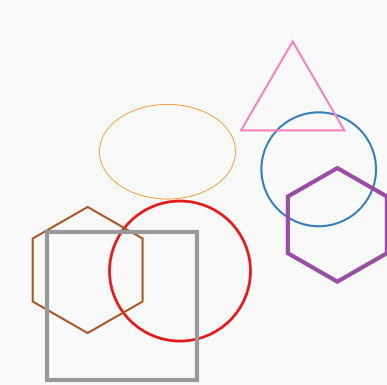[{"shape": "circle", "thickness": 2, "radius": 0.91, "center": [0.465, 0.296]}, {"shape": "circle", "thickness": 1.5, "radius": 0.74, "center": [0.823, 0.56]}, {"shape": "hexagon", "thickness": 3, "radius": 0.74, "center": [0.871, 0.416]}, {"shape": "oval", "thickness": 0.5, "radius": 0.88, "center": [0.432, 0.606]}, {"shape": "hexagon", "thickness": 1.5, "radius": 0.82, "center": [0.226, 0.299]}, {"shape": "triangle", "thickness": 1.5, "radius": 0.77, "center": [0.755, 0.738]}, {"shape": "square", "thickness": 3, "radius": 0.97, "center": [0.315, 0.205]}]